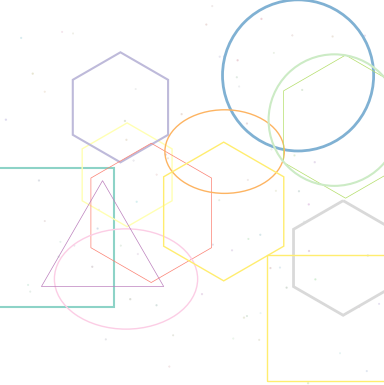[{"shape": "square", "thickness": 1.5, "radius": 0.9, "center": [0.116, 0.383]}, {"shape": "hexagon", "thickness": 1, "radius": 0.67, "center": [0.33, 0.546]}, {"shape": "hexagon", "thickness": 1.5, "radius": 0.71, "center": [0.313, 0.721]}, {"shape": "hexagon", "thickness": 0.5, "radius": 0.9, "center": [0.393, 0.447]}, {"shape": "circle", "thickness": 2, "radius": 0.98, "center": [0.774, 0.804]}, {"shape": "oval", "thickness": 1, "radius": 0.78, "center": [0.583, 0.606]}, {"shape": "hexagon", "thickness": 0.5, "radius": 0.93, "center": [0.898, 0.671]}, {"shape": "oval", "thickness": 1, "radius": 0.93, "center": [0.327, 0.275]}, {"shape": "hexagon", "thickness": 2, "radius": 0.74, "center": [0.891, 0.33]}, {"shape": "triangle", "thickness": 0.5, "radius": 0.92, "center": [0.266, 0.347]}, {"shape": "circle", "thickness": 1.5, "radius": 0.85, "center": [0.868, 0.688]}, {"shape": "hexagon", "thickness": 1, "radius": 0.9, "center": [0.581, 0.451]}, {"shape": "square", "thickness": 1, "radius": 0.82, "center": [0.856, 0.173]}]